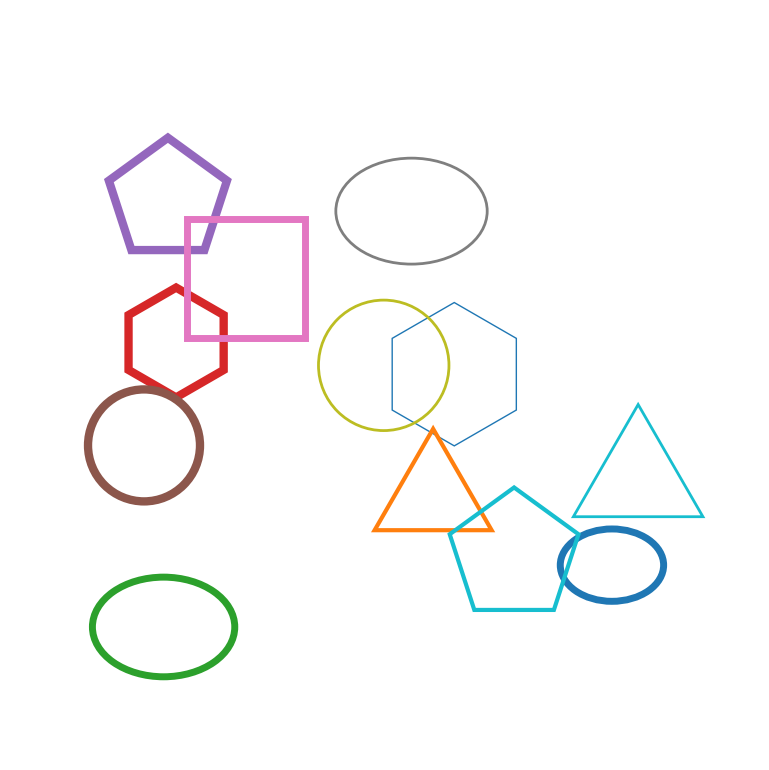[{"shape": "hexagon", "thickness": 0.5, "radius": 0.47, "center": [0.59, 0.514]}, {"shape": "oval", "thickness": 2.5, "radius": 0.34, "center": [0.795, 0.266]}, {"shape": "triangle", "thickness": 1.5, "radius": 0.44, "center": [0.563, 0.355]}, {"shape": "oval", "thickness": 2.5, "radius": 0.46, "center": [0.212, 0.186]}, {"shape": "hexagon", "thickness": 3, "radius": 0.36, "center": [0.229, 0.555]}, {"shape": "pentagon", "thickness": 3, "radius": 0.4, "center": [0.218, 0.74]}, {"shape": "circle", "thickness": 3, "radius": 0.36, "center": [0.187, 0.422]}, {"shape": "square", "thickness": 2.5, "radius": 0.39, "center": [0.319, 0.638]}, {"shape": "oval", "thickness": 1, "radius": 0.49, "center": [0.534, 0.726]}, {"shape": "circle", "thickness": 1, "radius": 0.42, "center": [0.498, 0.526]}, {"shape": "triangle", "thickness": 1, "radius": 0.49, "center": [0.829, 0.378]}, {"shape": "pentagon", "thickness": 1.5, "radius": 0.44, "center": [0.668, 0.279]}]